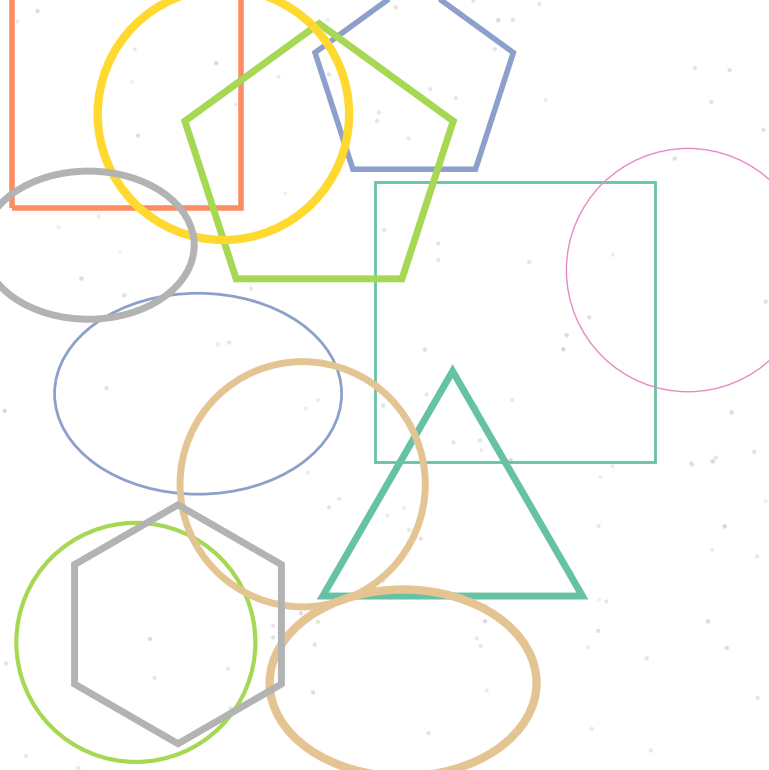[{"shape": "square", "thickness": 1, "radius": 0.91, "center": [0.669, 0.582]}, {"shape": "triangle", "thickness": 2.5, "radius": 0.97, "center": [0.588, 0.323]}, {"shape": "square", "thickness": 2, "radius": 0.74, "center": [0.164, 0.879]}, {"shape": "pentagon", "thickness": 2, "radius": 0.68, "center": [0.538, 0.89]}, {"shape": "oval", "thickness": 1, "radius": 0.93, "center": [0.257, 0.489]}, {"shape": "circle", "thickness": 0.5, "radius": 0.79, "center": [0.894, 0.649]}, {"shape": "pentagon", "thickness": 2.5, "radius": 0.92, "center": [0.414, 0.786]}, {"shape": "circle", "thickness": 1.5, "radius": 0.78, "center": [0.176, 0.166]}, {"shape": "circle", "thickness": 3, "radius": 0.82, "center": [0.29, 0.852]}, {"shape": "circle", "thickness": 2.5, "radius": 0.8, "center": [0.393, 0.371]}, {"shape": "oval", "thickness": 3, "radius": 0.87, "center": [0.523, 0.113]}, {"shape": "hexagon", "thickness": 2.5, "radius": 0.78, "center": [0.231, 0.189]}, {"shape": "oval", "thickness": 2.5, "radius": 0.69, "center": [0.115, 0.682]}]